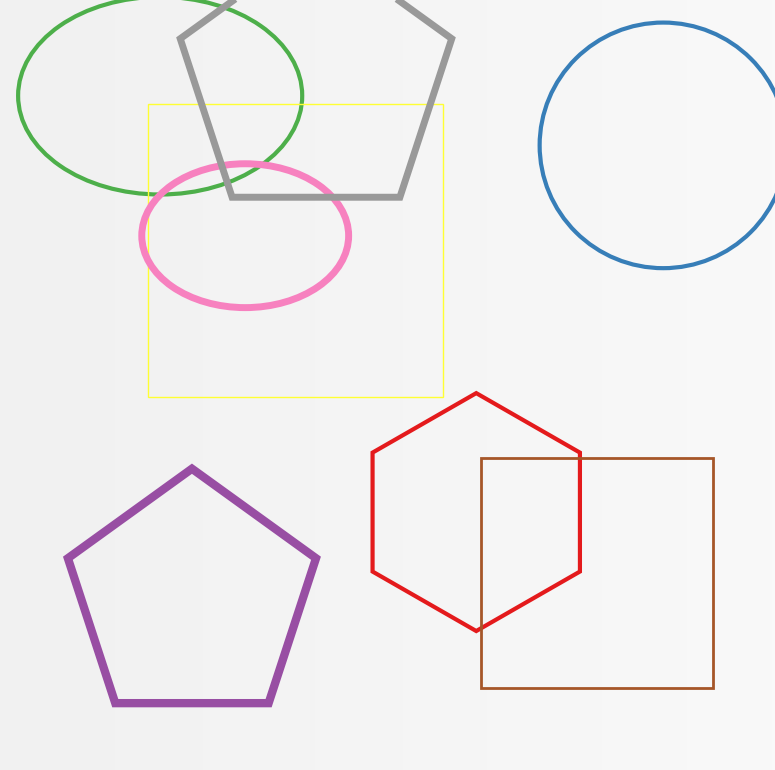[{"shape": "hexagon", "thickness": 1.5, "radius": 0.77, "center": [0.615, 0.335]}, {"shape": "circle", "thickness": 1.5, "radius": 0.8, "center": [0.856, 0.811]}, {"shape": "oval", "thickness": 1.5, "radius": 0.92, "center": [0.207, 0.876]}, {"shape": "pentagon", "thickness": 3, "radius": 0.84, "center": [0.248, 0.223]}, {"shape": "square", "thickness": 0.5, "radius": 0.95, "center": [0.381, 0.675]}, {"shape": "square", "thickness": 1, "radius": 0.75, "center": [0.77, 0.256]}, {"shape": "oval", "thickness": 2.5, "radius": 0.67, "center": [0.316, 0.694]}, {"shape": "pentagon", "thickness": 2.5, "radius": 0.92, "center": [0.408, 0.893]}]